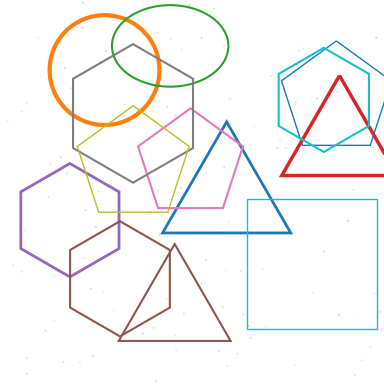[{"shape": "triangle", "thickness": 2, "radius": 0.96, "center": [0.589, 0.491]}, {"shape": "pentagon", "thickness": 1, "radius": 0.75, "center": [0.874, 0.744]}, {"shape": "circle", "thickness": 3, "radius": 0.71, "center": [0.272, 0.818]}, {"shape": "oval", "thickness": 1.5, "radius": 0.76, "center": [0.442, 0.881]}, {"shape": "triangle", "thickness": 2.5, "radius": 0.87, "center": [0.882, 0.631]}, {"shape": "hexagon", "thickness": 2, "radius": 0.74, "center": [0.182, 0.428]}, {"shape": "triangle", "thickness": 1.5, "radius": 0.84, "center": [0.454, 0.198]}, {"shape": "hexagon", "thickness": 1.5, "radius": 0.75, "center": [0.312, 0.276]}, {"shape": "pentagon", "thickness": 1.5, "radius": 0.72, "center": [0.495, 0.575]}, {"shape": "hexagon", "thickness": 1.5, "radius": 0.9, "center": [0.346, 0.705]}, {"shape": "pentagon", "thickness": 1, "radius": 0.76, "center": [0.346, 0.573]}, {"shape": "hexagon", "thickness": 1.5, "radius": 0.68, "center": [0.841, 0.74]}, {"shape": "square", "thickness": 1, "radius": 0.84, "center": [0.811, 0.315]}]